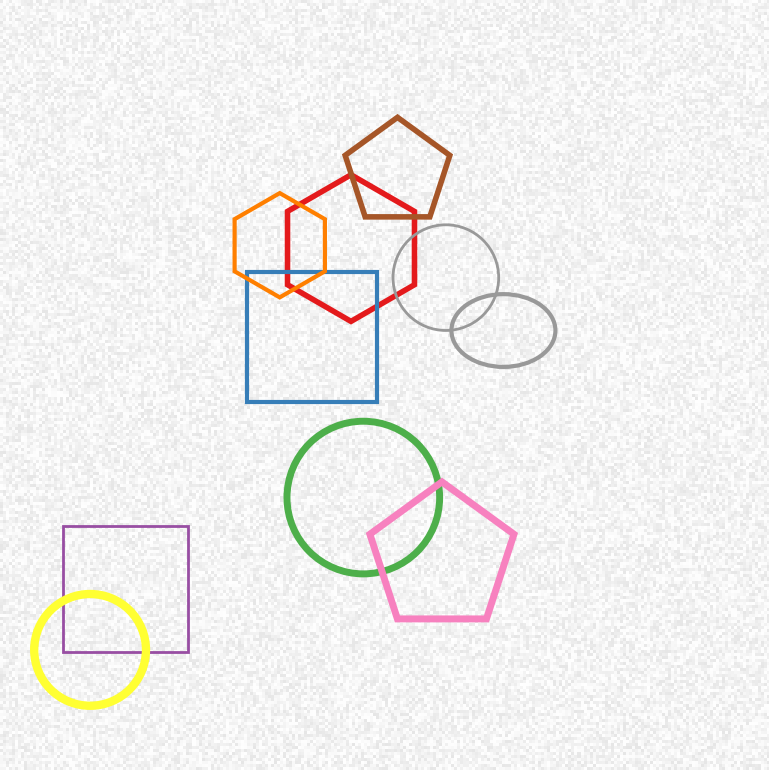[{"shape": "hexagon", "thickness": 2, "radius": 0.48, "center": [0.456, 0.678]}, {"shape": "square", "thickness": 1.5, "radius": 0.42, "center": [0.405, 0.562]}, {"shape": "circle", "thickness": 2.5, "radius": 0.5, "center": [0.472, 0.354]}, {"shape": "square", "thickness": 1, "radius": 0.41, "center": [0.163, 0.235]}, {"shape": "hexagon", "thickness": 1.5, "radius": 0.34, "center": [0.363, 0.682]}, {"shape": "circle", "thickness": 3, "radius": 0.36, "center": [0.117, 0.156]}, {"shape": "pentagon", "thickness": 2, "radius": 0.36, "center": [0.516, 0.776]}, {"shape": "pentagon", "thickness": 2.5, "radius": 0.49, "center": [0.574, 0.276]}, {"shape": "circle", "thickness": 1, "radius": 0.34, "center": [0.579, 0.639]}, {"shape": "oval", "thickness": 1.5, "radius": 0.34, "center": [0.654, 0.571]}]